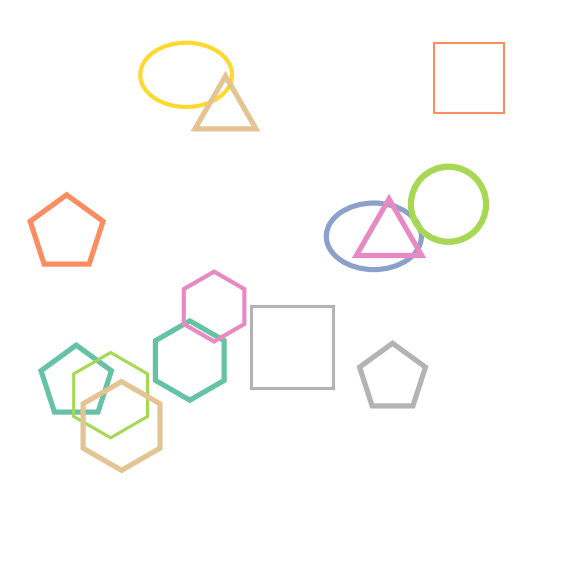[{"shape": "hexagon", "thickness": 2.5, "radius": 0.34, "center": [0.329, 0.375]}, {"shape": "pentagon", "thickness": 2.5, "radius": 0.32, "center": [0.132, 0.337]}, {"shape": "square", "thickness": 1, "radius": 0.3, "center": [0.812, 0.863]}, {"shape": "pentagon", "thickness": 2.5, "radius": 0.33, "center": [0.115, 0.595]}, {"shape": "oval", "thickness": 2.5, "radius": 0.41, "center": [0.647, 0.59]}, {"shape": "triangle", "thickness": 2.5, "radius": 0.33, "center": [0.674, 0.589]}, {"shape": "hexagon", "thickness": 2, "radius": 0.3, "center": [0.371, 0.468]}, {"shape": "circle", "thickness": 3, "radius": 0.33, "center": [0.777, 0.645]}, {"shape": "hexagon", "thickness": 1.5, "radius": 0.37, "center": [0.192, 0.315]}, {"shape": "oval", "thickness": 2, "radius": 0.4, "center": [0.322, 0.87]}, {"shape": "hexagon", "thickness": 2.5, "radius": 0.38, "center": [0.21, 0.262]}, {"shape": "triangle", "thickness": 2.5, "radius": 0.3, "center": [0.391, 0.807]}, {"shape": "pentagon", "thickness": 2.5, "radius": 0.3, "center": [0.68, 0.345]}, {"shape": "square", "thickness": 1.5, "radius": 0.35, "center": [0.506, 0.399]}]